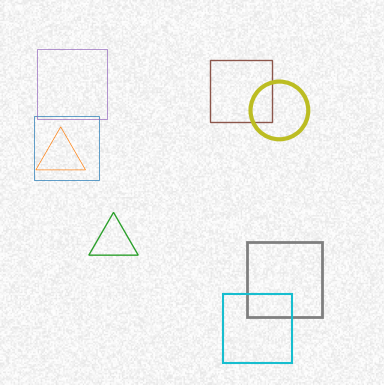[{"shape": "square", "thickness": 0.5, "radius": 0.42, "center": [0.173, 0.615]}, {"shape": "triangle", "thickness": 0.5, "radius": 0.37, "center": [0.158, 0.596]}, {"shape": "triangle", "thickness": 1, "radius": 0.37, "center": [0.295, 0.374]}, {"shape": "square", "thickness": 0.5, "radius": 0.45, "center": [0.187, 0.782]}, {"shape": "square", "thickness": 1, "radius": 0.4, "center": [0.626, 0.764]}, {"shape": "square", "thickness": 2, "radius": 0.49, "center": [0.739, 0.273]}, {"shape": "circle", "thickness": 3, "radius": 0.37, "center": [0.726, 0.713]}, {"shape": "square", "thickness": 1.5, "radius": 0.45, "center": [0.67, 0.146]}]